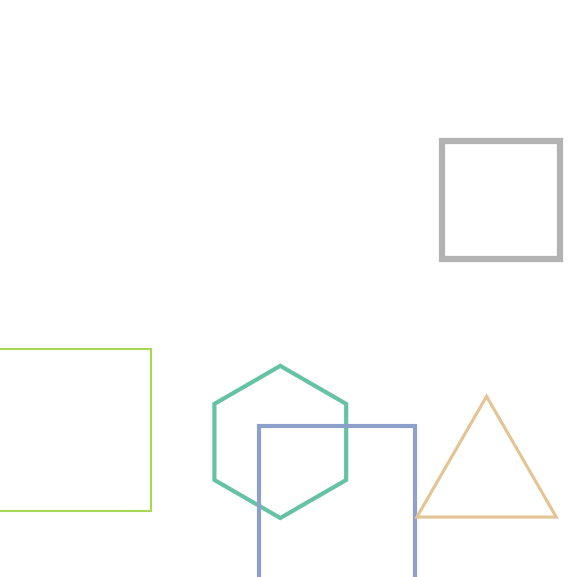[{"shape": "hexagon", "thickness": 2, "radius": 0.66, "center": [0.485, 0.234]}, {"shape": "square", "thickness": 2, "radius": 0.68, "center": [0.583, 0.127]}, {"shape": "square", "thickness": 1, "radius": 0.7, "center": [0.12, 0.255]}, {"shape": "triangle", "thickness": 1.5, "radius": 0.7, "center": [0.843, 0.173]}, {"shape": "square", "thickness": 3, "radius": 0.51, "center": [0.868, 0.652]}]